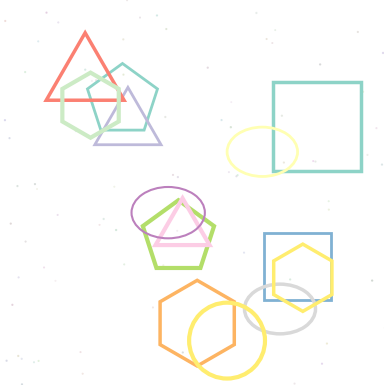[{"shape": "square", "thickness": 2.5, "radius": 0.58, "center": [0.824, 0.671]}, {"shape": "pentagon", "thickness": 2, "radius": 0.48, "center": [0.318, 0.739]}, {"shape": "oval", "thickness": 2, "radius": 0.46, "center": [0.681, 0.606]}, {"shape": "triangle", "thickness": 2, "radius": 0.5, "center": [0.332, 0.674]}, {"shape": "triangle", "thickness": 2.5, "radius": 0.58, "center": [0.221, 0.798]}, {"shape": "square", "thickness": 2, "radius": 0.43, "center": [0.773, 0.308]}, {"shape": "hexagon", "thickness": 2.5, "radius": 0.56, "center": [0.512, 0.161]}, {"shape": "pentagon", "thickness": 3, "radius": 0.49, "center": [0.463, 0.383]}, {"shape": "triangle", "thickness": 3, "radius": 0.4, "center": [0.474, 0.404]}, {"shape": "oval", "thickness": 2.5, "radius": 0.46, "center": [0.727, 0.197]}, {"shape": "oval", "thickness": 1.5, "radius": 0.48, "center": [0.437, 0.448]}, {"shape": "hexagon", "thickness": 3, "radius": 0.42, "center": [0.235, 0.727]}, {"shape": "circle", "thickness": 3, "radius": 0.49, "center": [0.59, 0.115]}, {"shape": "hexagon", "thickness": 2.5, "radius": 0.44, "center": [0.787, 0.279]}]